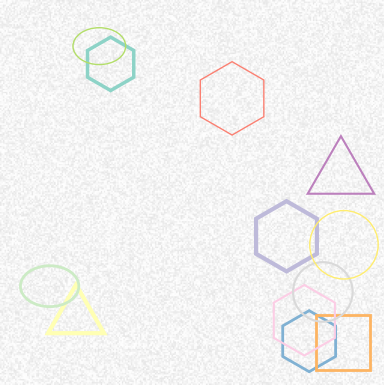[{"shape": "hexagon", "thickness": 2.5, "radius": 0.35, "center": [0.287, 0.834]}, {"shape": "triangle", "thickness": 3, "radius": 0.42, "center": [0.198, 0.177]}, {"shape": "hexagon", "thickness": 3, "radius": 0.46, "center": [0.744, 0.386]}, {"shape": "hexagon", "thickness": 1, "radius": 0.48, "center": [0.603, 0.745]}, {"shape": "hexagon", "thickness": 2, "radius": 0.4, "center": [0.803, 0.114]}, {"shape": "square", "thickness": 2, "radius": 0.35, "center": [0.891, 0.111]}, {"shape": "oval", "thickness": 1, "radius": 0.34, "center": [0.258, 0.88]}, {"shape": "hexagon", "thickness": 1.5, "radius": 0.46, "center": [0.79, 0.168]}, {"shape": "circle", "thickness": 1.5, "radius": 0.39, "center": [0.839, 0.242]}, {"shape": "triangle", "thickness": 1.5, "radius": 0.5, "center": [0.886, 0.547]}, {"shape": "oval", "thickness": 2, "radius": 0.38, "center": [0.129, 0.257]}, {"shape": "circle", "thickness": 1, "radius": 0.44, "center": [0.893, 0.364]}]